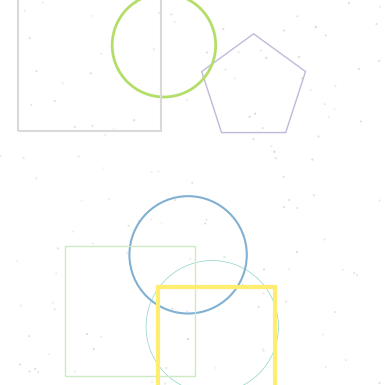[{"shape": "circle", "thickness": 0.5, "radius": 0.86, "center": [0.551, 0.151]}, {"shape": "pentagon", "thickness": 1, "radius": 0.71, "center": [0.659, 0.77]}, {"shape": "circle", "thickness": 1.5, "radius": 0.76, "center": [0.489, 0.338]}, {"shape": "circle", "thickness": 2, "radius": 0.67, "center": [0.426, 0.883]}, {"shape": "square", "thickness": 1.5, "radius": 0.93, "center": [0.233, 0.845]}, {"shape": "square", "thickness": 1, "radius": 0.84, "center": [0.337, 0.192]}, {"shape": "square", "thickness": 3, "radius": 0.76, "center": [0.563, 0.103]}]